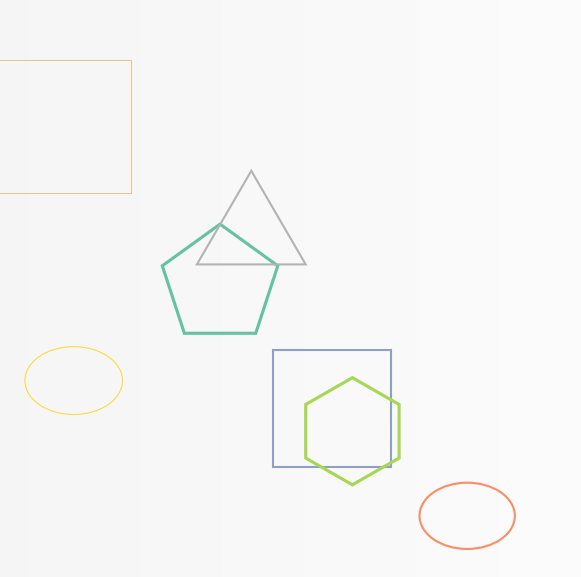[{"shape": "pentagon", "thickness": 1.5, "radius": 0.52, "center": [0.379, 0.507]}, {"shape": "oval", "thickness": 1, "radius": 0.41, "center": [0.804, 0.106]}, {"shape": "square", "thickness": 1, "radius": 0.5, "center": [0.571, 0.292]}, {"shape": "hexagon", "thickness": 1.5, "radius": 0.46, "center": [0.606, 0.252]}, {"shape": "oval", "thickness": 0.5, "radius": 0.42, "center": [0.127, 0.34]}, {"shape": "square", "thickness": 0.5, "radius": 0.57, "center": [0.111, 0.78]}, {"shape": "triangle", "thickness": 1, "radius": 0.54, "center": [0.432, 0.595]}]